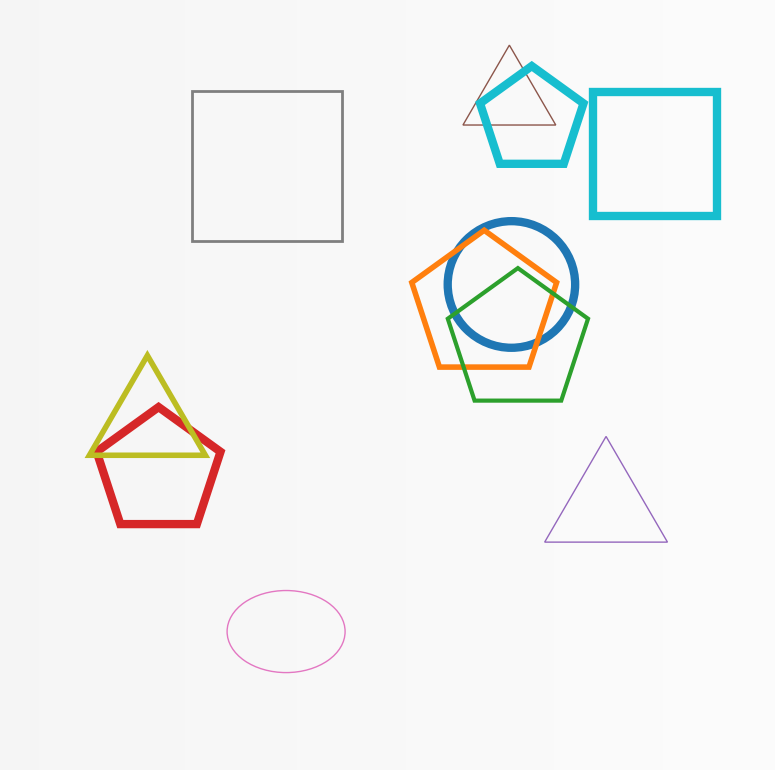[{"shape": "circle", "thickness": 3, "radius": 0.41, "center": [0.66, 0.631]}, {"shape": "pentagon", "thickness": 2, "radius": 0.49, "center": [0.625, 0.603]}, {"shape": "pentagon", "thickness": 1.5, "radius": 0.48, "center": [0.668, 0.557]}, {"shape": "pentagon", "thickness": 3, "radius": 0.42, "center": [0.205, 0.387]}, {"shape": "triangle", "thickness": 0.5, "radius": 0.46, "center": [0.782, 0.342]}, {"shape": "triangle", "thickness": 0.5, "radius": 0.35, "center": [0.657, 0.872]}, {"shape": "oval", "thickness": 0.5, "radius": 0.38, "center": [0.369, 0.18]}, {"shape": "square", "thickness": 1, "radius": 0.48, "center": [0.345, 0.785]}, {"shape": "triangle", "thickness": 2, "radius": 0.43, "center": [0.19, 0.452]}, {"shape": "pentagon", "thickness": 3, "radius": 0.35, "center": [0.686, 0.844]}, {"shape": "square", "thickness": 3, "radius": 0.4, "center": [0.845, 0.8]}]